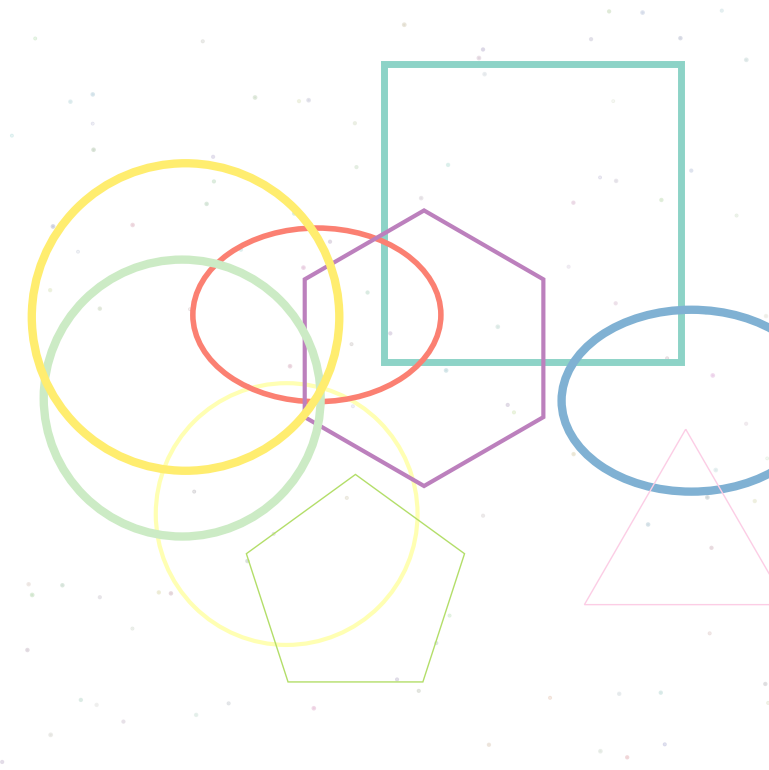[{"shape": "square", "thickness": 2.5, "radius": 0.97, "center": [0.691, 0.724]}, {"shape": "circle", "thickness": 1.5, "radius": 0.85, "center": [0.372, 0.332]}, {"shape": "oval", "thickness": 2, "radius": 0.81, "center": [0.412, 0.591]}, {"shape": "oval", "thickness": 3, "radius": 0.84, "center": [0.898, 0.48]}, {"shape": "pentagon", "thickness": 0.5, "radius": 0.74, "center": [0.462, 0.235]}, {"shape": "triangle", "thickness": 0.5, "radius": 0.76, "center": [0.891, 0.291]}, {"shape": "hexagon", "thickness": 1.5, "radius": 0.89, "center": [0.551, 0.548]}, {"shape": "circle", "thickness": 3, "radius": 0.9, "center": [0.237, 0.483]}, {"shape": "circle", "thickness": 3, "radius": 1.0, "center": [0.241, 0.588]}]